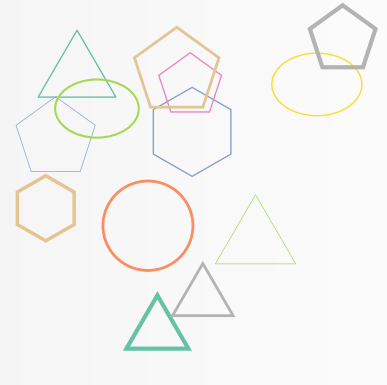[{"shape": "triangle", "thickness": 3, "radius": 0.46, "center": [0.406, 0.141]}, {"shape": "triangle", "thickness": 1, "radius": 0.58, "center": [0.199, 0.806]}, {"shape": "circle", "thickness": 2, "radius": 0.58, "center": [0.382, 0.414]}, {"shape": "pentagon", "thickness": 0.5, "radius": 0.54, "center": [0.144, 0.641]}, {"shape": "hexagon", "thickness": 1, "radius": 0.58, "center": [0.496, 0.658]}, {"shape": "pentagon", "thickness": 1, "radius": 0.43, "center": [0.491, 0.778]}, {"shape": "triangle", "thickness": 0.5, "radius": 0.6, "center": [0.659, 0.375]}, {"shape": "oval", "thickness": 1.5, "radius": 0.54, "center": [0.25, 0.718]}, {"shape": "oval", "thickness": 1, "radius": 0.58, "center": [0.818, 0.781]}, {"shape": "pentagon", "thickness": 2, "radius": 0.57, "center": [0.456, 0.814]}, {"shape": "hexagon", "thickness": 2.5, "radius": 0.42, "center": [0.118, 0.459]}, {"shape": "pentagon", "thickness": 3, "radius": 0.45, "center": [0.884, 0.897]}, {"shape": "triangle", "thickness": 2, "radius": 0.45, "center": [0.523, 0.225]}]